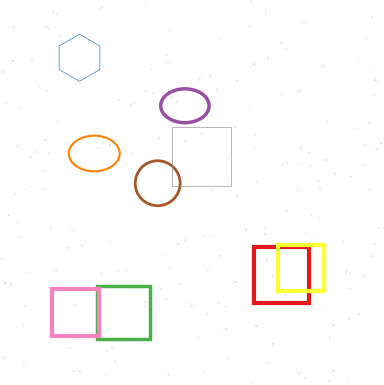[{"shape": "square", "thickness": 3, "radius": 0.36, "center": [0.731, 0.285]}, {"shape": "hexagon", "thickness": 0.5, "radius": 0.31, "center": [0.207, 0.85]}, {"shape": "square", "thickness": 2.5, "radius": 0.35, "center": [0.32, 0.187]}, {"shape": "oval", "thickness": 2.5, "radius": 0.31, "center": [0.48, 0.725]}, {"shape": "oval", "thickness": 1.5, "radius": 0.33, "center": [0.245, 0.601]}, {"shape": "square", "thickness": 3, "radius": 0.3, "center": [0.782, 0.305]}, {"shape": "circle", "thickness": 2, "radius": 0.29, "center": [0.41, 0.524]}, {"shape": "square", "thickness": 3, "radius": 0.3, "center": [0.195, 0.187]}, {"shape": "square", "thickness": 0.5, "radius": 0.38, "center": [0.524, 0.593]}]